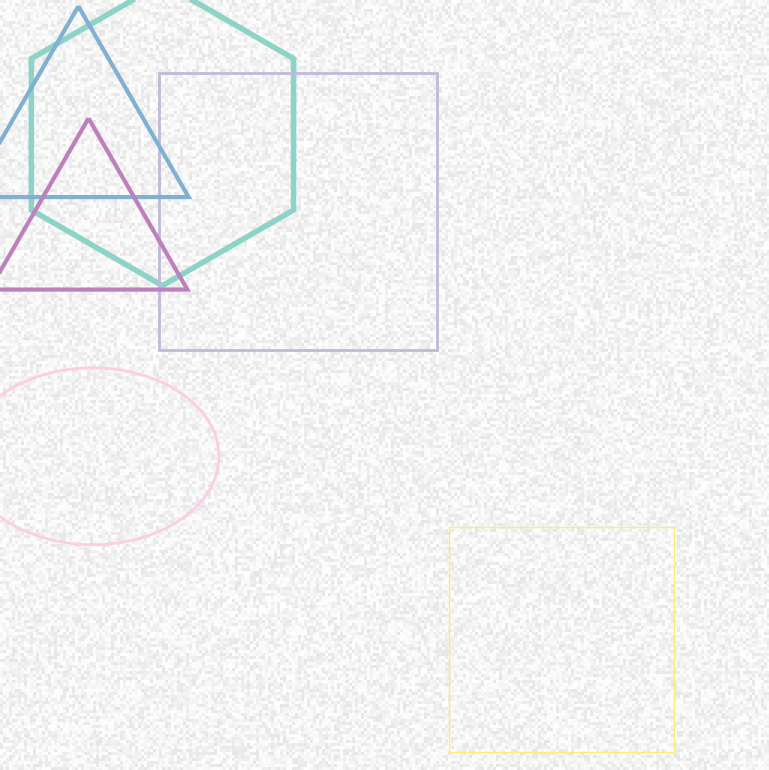[{"shape": "hexagon", "thickness": 2, "radius": 0.98, "center": [0.211, 0.826]}, {"shape": "square", "thickness": 1, "radius": 0.9, "center": [0.387, 0.726]}, {"shape": "triangle", "thickness": 1.5, "radius": 0.83, "center": [0.102, 0.827]}, {"shape": "oval", "thickness": 1, "radius": 0.82, "center": [0.12, 0.407]}, {"shape": "triangle", "thickness": 1.5, "radius": 0.74, "center": [0.115, 0.698]}, {"shape": "square", "thickness": 0.5, "radius": 0.73, "center": [0.729, 0.169]}]